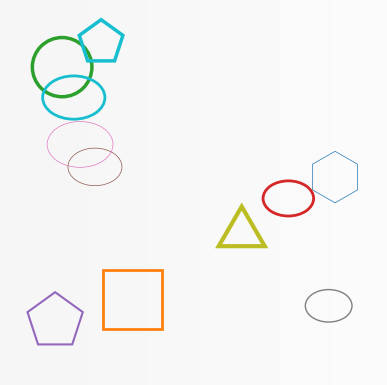[{"shape": "hexagon", "thickness": 0.5, "radius": 0.33, "center": [0.865, 0.54]}, {"shape": "square", "thickness": 2, "radius": 0.38, "center": [0.342, 0.222]}, {"shape": "circle", "thickness": 2.5, "radius": 0.38, "center": [0.16, 0.826]}, {"shape": "oval", "thickness": 2, "radius": 0.33, "center": [0.744, 0.485]}, {"shape": "pentagon", "thickness": 1.5, "radius": 0.38, "center": [0.142, 0.166]}, {"shape": "oval", "thickness": 0.5, "radius": 0.35, "center": [0.245, 0.566]}, {"shape": "oval", "thickness": 0.5, "radius": 0.43, "center": [0.207, 0.625]}, {"shape": "oval", "thickness": 1, "radius": 0.3, "center": [0.848, 0.206]}, {"shape": "triangle", "thickness": 3, "radius": 0.34, "center": [0.624, 0.395]}, {"shape": "pentagon", "thickness": 2.5, "radius": 0.3, "center": [0.261, 0.89]}, {"shape": "oval", "thickness": 2, "radius": 0.4, "center": [0.19, 0.747]}]